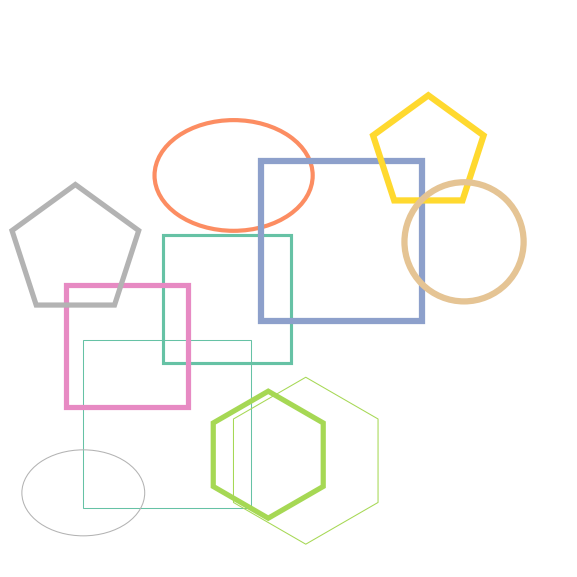[{"shape": "square", "thickness": 1.5, "radius": 0.55, "center": [0.393, 0.482]}, {"shape": "square", "thickness": 0.5, "radius": 0.73, "center": [0.289, 0.265]}, {"shape": "oval", "thickness": 2, "radius": 0.68, "center": [0.405, 0.695]}, {"shape": "square", "thickness": 3, "radius": 0.7, "center": [0.592, 0.582]}, {"shape": "square", "thickness": 2.5, "radius": 0.53, "center": [0.22, 0.4]}, {"shape": "hexagon", "thickness": 2.5, "radius": 0.55, "center": [0.464, 0.212]}, {"shape": "hexagon", "thickness": 0.5, "radius": 0.72, "center": [0.529, 0.201]}, {"shape": "pentagon", "thickness": 3, "radius": 0.5, "center": [0.742, 0.733]}, {"shape": "circle", "thickness": 3, "radius": 0.52, "center": [0.804, 0.58]}, {"shape": "oval", "thickness": 0.5, "radius": 0.53, "center": [0.144, 0.146]}, {"shape": "pentagon", "thickness": 2.5, "radius": 0.58, "center": [0.131, 0.564]}]